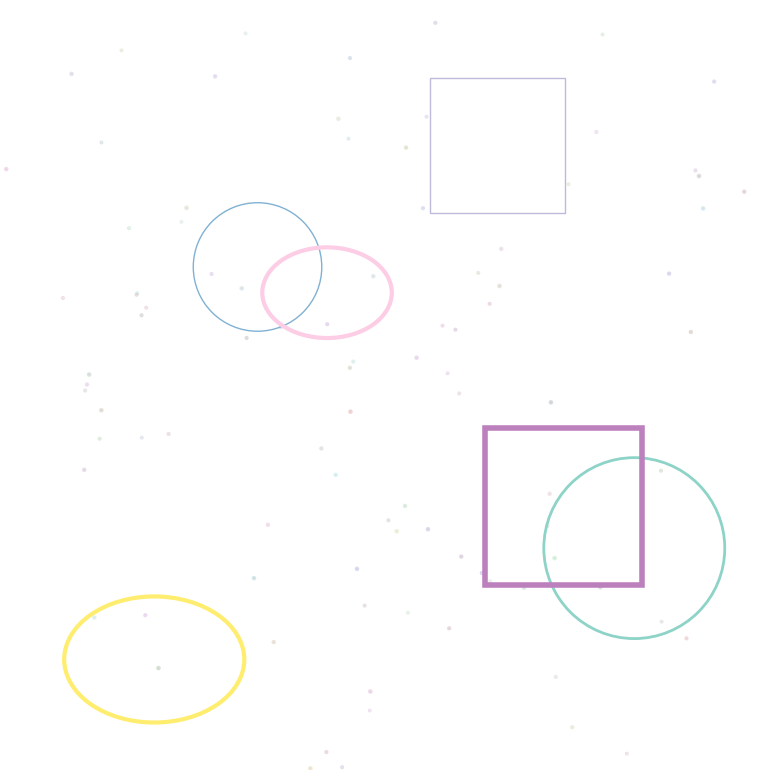[{"shape": "circle", "thickness": 1, "radius": 0.59, "center": [0.824, 0.288]}, {"shape": "square", "thickness": 0.5, "radius": 0.44, "center": [0.646, 0.811]}, {"shape": "circle", "thickness": 0.5, "radius": 0.42, "center": [0.334, 0.653]}, {"shape": "oval", "thickness": 1.5, "radius": 0.42, "center": [0.425, 0.62]}, {"shape": "square", "thickness": 2, "radius": 0.51, "center": [0.731, 0.342]}, {"shape": "oval", "thickness": 1.5, "radius": 0.58, "center": [0.2, 0.144]}]